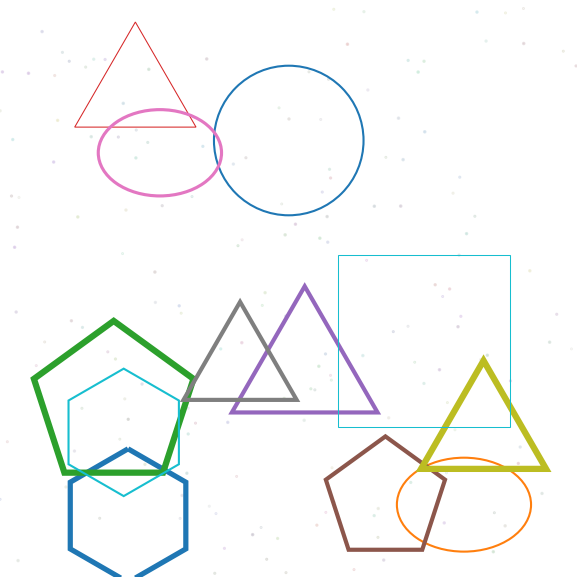[{"shape": "circle", "thickness": 1, "radius": 0.65, "center": [0.5, 0.756]}, {"shape": "hexagon", "thickness": 2.5, "radius": 0.58, "center": [0.222, 0.106]}, {"shape": "oval", "thickness": 1, "radius": 0.58, "center": [0.803, 0.125]}, {"shape": "pentagon", "thickness": 3, "radius": 0.73, "center": [0.197, 0.298]}, {"shape": "triangle", "thickness": 0.5, "radius": 0.61, "center": [0.234, 0.84]}, {"shape": "triangle", "thickness": 2, "radius": 0.73, "center": [0.528, 0.358]}, {"shape": "pentagon", "thickness": 2, "radius": 0.54, "center": [0.667, 0.135]}, {"shape": "oval", "thickness": 1.5, "radius": 0.53, "center": [0.277, 0.735]}, {"shape": "triangle", "thickness": 2, "radius": 0.57, "center": [0.416, 0.363]}, {"shape": "triangle", "thickness": 3, "radius": 0.63, "center": [0.837, 0.25]}, {"shape": "hexagon", "thickness": 1, "radius": 0.55, "center": [0.214, 0.25]}, {"shape": "square", "thickness": 0.5, "radius": 0.74, "center": [0.734, 0.409]}]